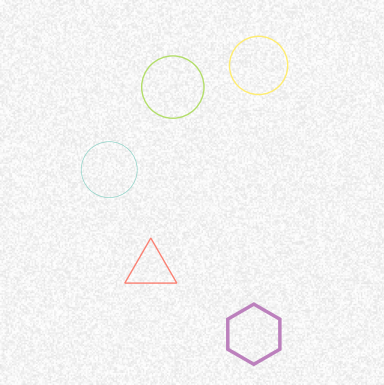[{"shape": "circle", "thickness": 0.5, "radius": 0.36, "center": [0.284, 0.559]}, {"shape": "triangle", "thickness": 1, "radius": 0.39, "center": [0.392, 0.304]}, {"shape": "circle", "thickness": 1, "radius": 0.4, "center": [0.449, 0.774]}, {"shape": "hexagon", "thickness": 2.5, "radius": 0.39, "center": [0.659, 0.132]}, {"shape": "circle", "thickness": 1, "radius": 0.38, "center": [0.672, 0.83]}]